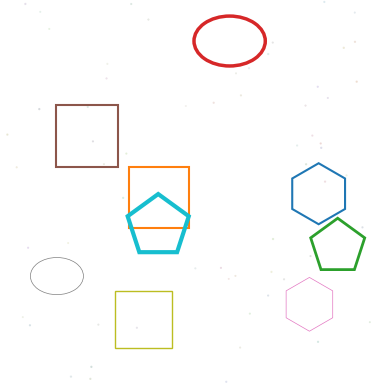[{"shape": "hexagon", "thickness": 1.5, "radius": 0.4, "center": [0.828, 0.497]}, {"shape": "square", "thickness": 1.5, "radius": 0.39, "center": [0.414, 0.487]}, {"shape": "pentagon", "thickness": 2, "radius": 0.37, "center": [0.877, 0.359]}, {"shape": "oval", "thickness": 2.5, "radius": 0.46, "center": [0.596, 0.893]}, {"shape": "square", "thickness": 1.5, "radius": 0.4, "center": [0.226, 0.648]}, {"shape": "hexagon", "thickness": 0.5, "radius": 0.35, "center": [0.804, 0.21]}, {"shape": "oval", "thickness": 0.5, "radius": 0.34, "center": [0.148, 0.283]}, {"shape": "square", "thickness": 1, "radius": 0.37, "center": [0.374, 0.17]}, {"shape": "pentagon", "thickness": 3, "radius": 0.42, "center": [0.411, 0.413]}]